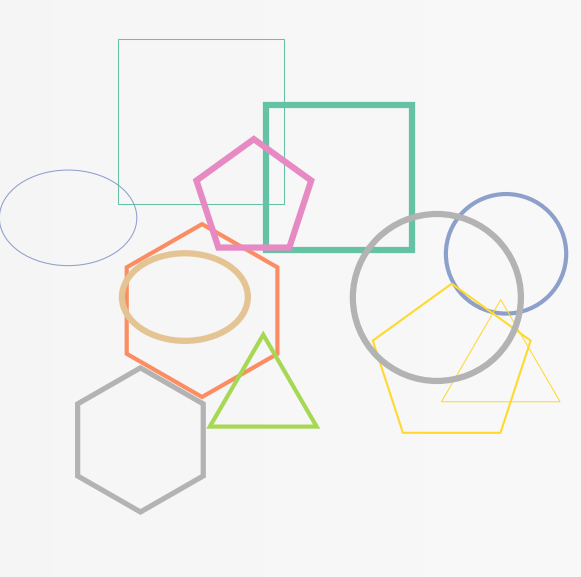[{"shape": "square", "thickness": 3, "radius": 0.63, "center": [0.583, 0.692]}, {"shape": "square", "thickness": 0.5, "radius": 0.71, "center": [0.346, 0.789]}, {"shape": "hexagon", "thickness": 2, "radius": 0.75, "center": [0.348, 0.461]}, {"shape": "circle", "thickness": 2, "radius": 0.52, "center": [0.871, 0.56]}, {"shape": "oval", "thickness": 0.5, "radius": 0.59, "center": [0.117, 0.622]}, {"shape": "pentagon", "thickness": 3, "radius": 0.52, "center": [0.437, 0.654]}, {"shape": "triangle", "thickness": 2, "radius": 0.53, "center": [0.453, 0.313]}, {"shape": "pentagon", "thickness": 1, "radius": 0.71, "center": [0.777, 0.365]}, {"shape": "triangle", "thickness": 0.5, "radius": 0.59, "center": [0.862, 0.362]}, {"shape": "oval", "thickness": 3, "radius": 0.54, "center": [0.318, 0.485]}, {"shape": "circle", "thickness": 3, "radius": 0.72, "center": [0.752, 0.484]}, {"shape": "hexagon", "thickness": 2.5, "radius": 0.62, "center": [0.242, 0.237]}]